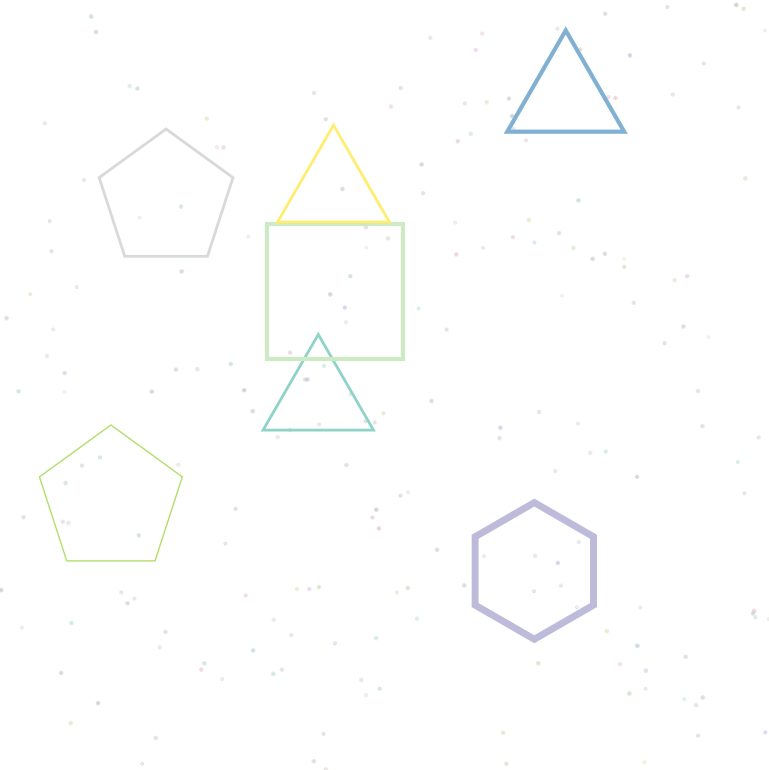[{"shape": "triangle", "thickness": 1, "radius": 0.41, "center": [0.413, 0.483]}, {"shape": "hexagon", "thickness": 2.5, "radius": 0.44, "center": [0.694, 0.259]}, {"shape": "triangle", "thickness": 1.5, "radius": 0.44, "center": [0.735, 0.873]}, {"shape": "pentagon", "thickness": 0.5, "radius": 0.49, "center": [0.144, 0.351]}, {"shape": "pentagon", "thickness": 1, "radius": 0.46, "center": [0.216, 0.741]}, {"shape": "square", "thickness": 1.5, "radius": 0.44, "center": [0.435, 0.621]}, {"shape": "triangle", "thickness": 1, "radius": 0.42, "center": [0.433, 0.754]}]